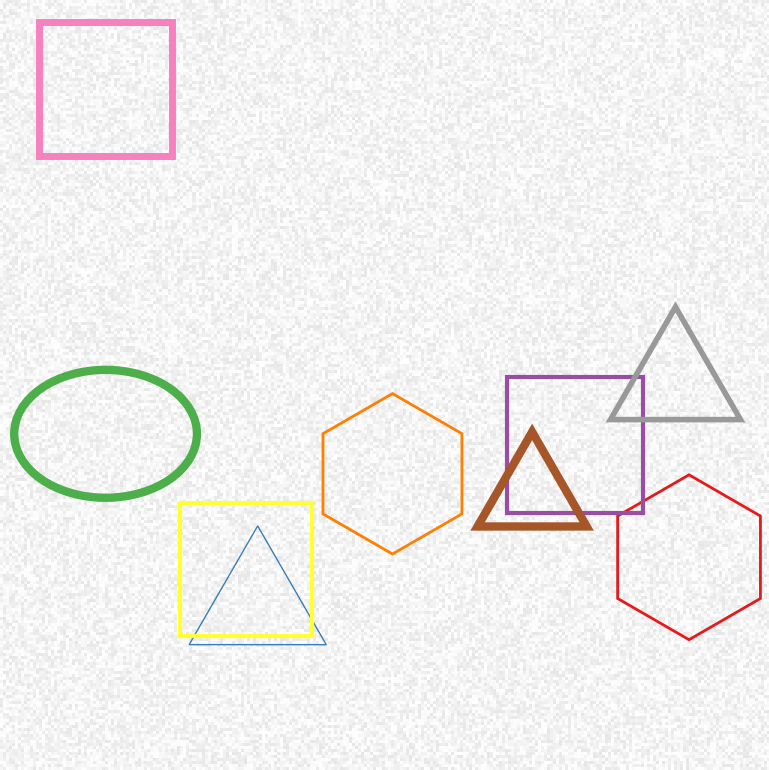[{"shape": "hexagon", "thickness": 1, "radius": 0.54, "center": [0.895, 0.276]}, {"shape": "triangle", "thickness": 0.5, "radius": 0.51, "center": [0.335, 0.214]}, {"shape": "oval", "thickness": 3, "radius": 0.59, "center": [0.137, 0.437]}, {"shape": "square", "thickness": 1.5, "radius": 0.44, "center": [0.746, 0.422]}, {"shape": "hexagon", "thickness": 1, "radius": 0.52, "center": [0.51, 0.385]}, {"shape": "square", "thickness": 1.5, "radius": 0.43, "center": [0.319, 0.26]}, {"shape": "triangle", "thickness": 3, "radius": 0.41, "center": [0.691, 0.357]}, {"shape": "square", "thickness": 2.5, "radius": 0.43, "center": [0.137, 0.885]}, {"shape": "triangle", "thickness": 2, "radius": 0.49, "center": [0.877, 0.504]}]